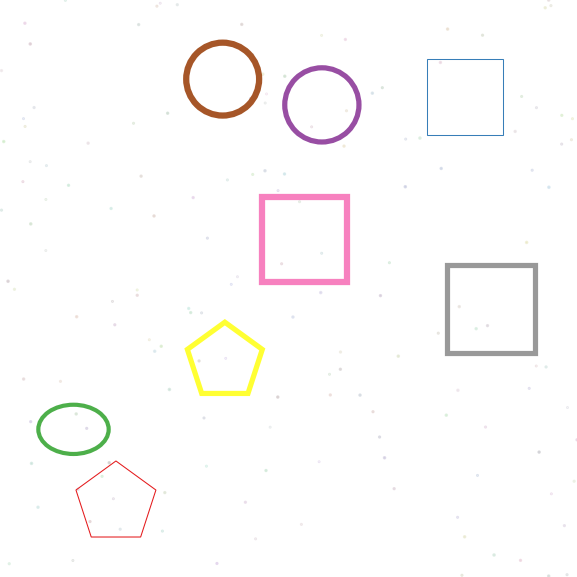[{"shape": "pentagon", "thickness": 0.5, "radius": 0.36, "center": [0.201, 0.128]}, {"shape": "square", "thickness": 0.5, "radius": 0.33, "center": [0.805, 0.831]}, {"shape": "oval", "thickness": 2, "radius": 0.3, "center": [0.127, 0.256]}, {"shape": "circle", "thickness": 2.5, "radius": 0.32, "center": [0.557, 0.818]}, {"shape": "pentagon", "thickness": 2.5, "radius": 0.34, "center": [0.389, 0.373]}, {"shape": "circle", "thickness": 3, "radius": 0.32, "center": [0.386, 0.862]}, {"shape": "square", "thickness": 3, "radius": 0.36, "center": [0.527, 0.585]}, {"shape": "square", "thickness": 2.5, "radius": 0.38, "center": [0.85, 0.464]}]